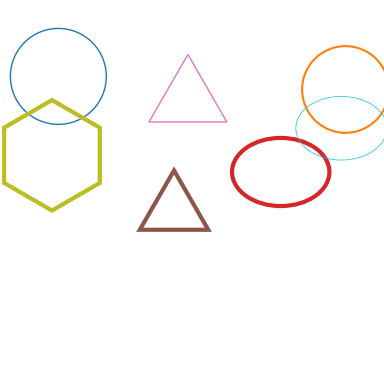[{"shape": "circle", "thickness": 1, "radius": 0.62, "center": [0.152, 0.802]}, {"shape": "circle", "thickness": 1.5, "radius": 0.56, "center": [0.897, 0.768]}, {"shape": "oval", "thickness": 3, "radius": 0.63, "center": [0.729, 0.553]}, {"shape": "triangle", "thickness": 3, "radius": 0.51, "center": [0.452, 0.455]}, {"shape": "triangle", "thickness": 1, "radius": 0.58, "center": [0.488, 0.742]}, {"shape": "hexagon", "thickness": 3, "radius": 0.72, "center": [0.135, 0.597]}, {"shape": "oval", "thickness": 0.5, "radius": 0.59, "center": [0.887, 0.667]}]